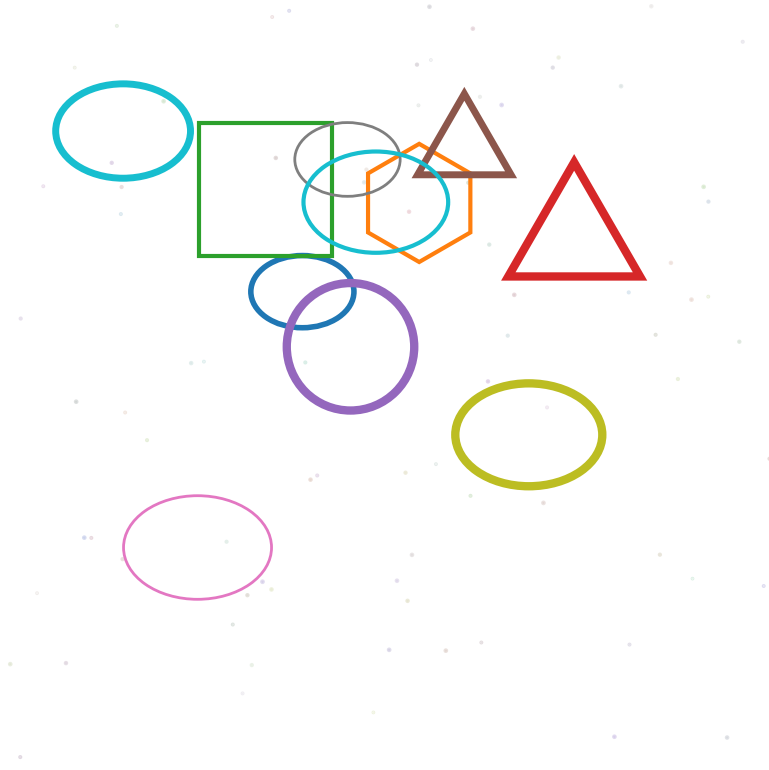[{"shape": "oval", "thickness": 2, "radius": 0.33, "center": [0.393, 0.621]}, {"shape": "hexagon", "thickness": 1.5, "radius": 0.38, "center": [0.544, 0.736]}, {"shape": "square", "thickness": 1.5, "radius": 0.43, "center": [0.344, 0.754]}, {"shape": "triangle", "thickness": 3, "radius": 0.49, "center": [0.746, 0.69]}, {"shape": "circle", "thickness": 3, "radius": 0.41, "center": [0.455, 0.55]}, {"shape": "triangle", "thickness": 2.5, "radius": 0.35, "center": [0.603, 0.808]}, {"shape": "oval", "thickness": 1, "radius": 0.48, "center": [0.257, 0.289]}, {"shape": "oval", "thickness": 1, "radius": 0.34, "center": [0.451, 0.793]}, {"shape": "oval", "thickness": 3, "radius": 0.48, "center": [0.687, 0.435]}, {"shape": "oval", "thickness": 1.5, "radius": 0.47, "center": [0.488, 0.737]}, {"shape": "oval", "thickness": 2.5, "radius": 0.44, "center": [0.16, 0.83]}]